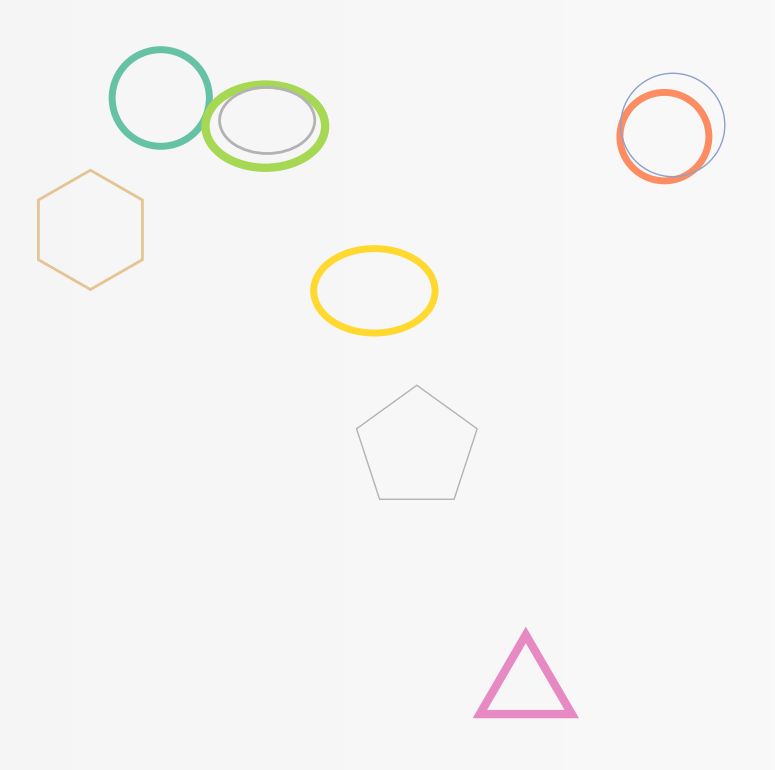[{"shape": "circle", "thickness": 2.5, "radius": 0.31, "center": [0.207, 0.873]}, {"shape": "circle", "thickness": 2.5, "radius": 0.29, "center": [0.857, 0.823]}, {"shape": "circle", "thickness": 0.5, "radius": 0.34, "center": [0.868, 0.838]}, {"shape": "triangle", "thickness": 3, "radius": 0.34, "center": [0.678, 0.107]}, {"shape": "oval", "thickness": 3, "radius": 0.39, "center": [0.342, 0.836]}, {"shape": "oval", "thickness": 2.5, "radius": 0.39, "center": [0.483, 0.622]}, {"shape": "hexagon", "thickness": 1, "radius": 0.39, "center": [0.117, 0.701]}, {"shape": "pentagon", "thickness": 0.5, "radius": 0.41, "center": [0.538, 0.418]}, {"shape": "oval", "thickness": 1, "radius": 0.31, "center": [0.345, 0.844]}]